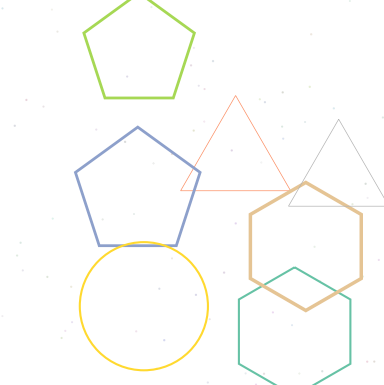[{"shape": "hexagon", "thickness": 1.5, "radius": 0.84, "center": [0.765, 0.139]}, {"shape": "triangle", "thickness": 0.5, "radius": 0.82, "center": [0.612, 0.587]}, {"shape": "pentagon", "thickness": 2, "radius": 0.85, "center": [0.358, 0.5]}, {"shape": "pentagon", "thickness": 2, "radius": 0.75, "center": [0.361, 0.868]}, {"shape": "circle", "thickness": 1.5, "radius": 0.83, "center": [0.374, 0.205]}, {"shape": "hexagon", "thickness": 2.5, "radius": 0.83, "center": [0.794, 0.36]}, {"shape": "triangle", "thickness": 0.5, "radius": 0.75, "center": [0.88, 0.54]}]